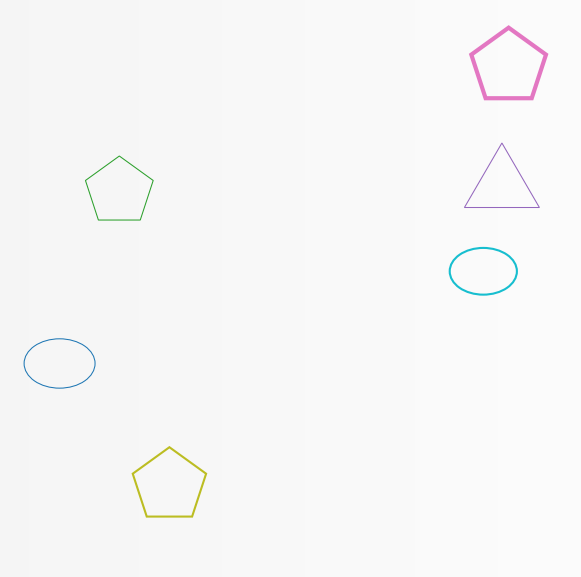[{"shape": "oval", "thickness": 0.5, "radius": 0.31, "center": [0.103, 0.37]}, {"shape": "pentagon", "thickness": 0.5, "radius": 0.31, "center": [0.205, 0.668]}, {"shape": "triangle", "thickness": 0.5, "radius": 0.37, "center": [0.864, 0.677]}, {"shape": "pentagon", "thickness": 2, "radius": 0.34, "center": [0.875, 0.884]}, {"shape": "pentagon", "thickness": 1, "radius": 0.33, "center": [0.291, 0.158]}, {"shape": "oval", "thickness": 1, "radius": 0.29, "center": [0.831, 0.529]}]